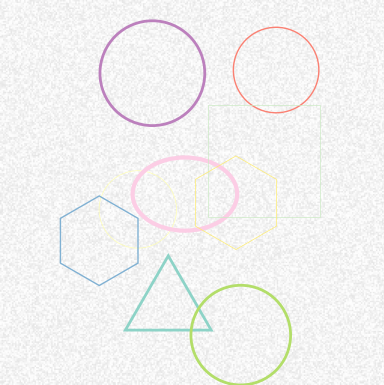[{"shape": "triangle", "thickness": 2, "radius": 0.64, "center": [0.437, 0.207]}, {"shape": "circle", "thickness": 0.5, "radius": 0.5, "center": [0.358, 0.456]}, {"shape": "circle", "thickness": 1, "radius": 0.56, "center": [0.717, 0.818]}, {"shape": "hexagon", "thickness": 1, "radius": 0.58, "center": [0.258, 0.375]}, {"shape": "circle", "thickness": 2, "radius": 0.65, "center": [0.625, 0.13]}, {"shape": "oval", "thickness": 3, "radius": 0.68, "center": [0.48, 0.496]}, {"shape": "circle", "thickness": 2, "radius": 0.68, "center": [0.396, 0.81]}, {"shape": "square", "thickness": 0.5, "radius": 0.73, "center": [0.686, 0.581]}, {"shape": "hexagon", "thickness": 0.5, "radius": 0.61, "center": [0.613, 0.473]}]